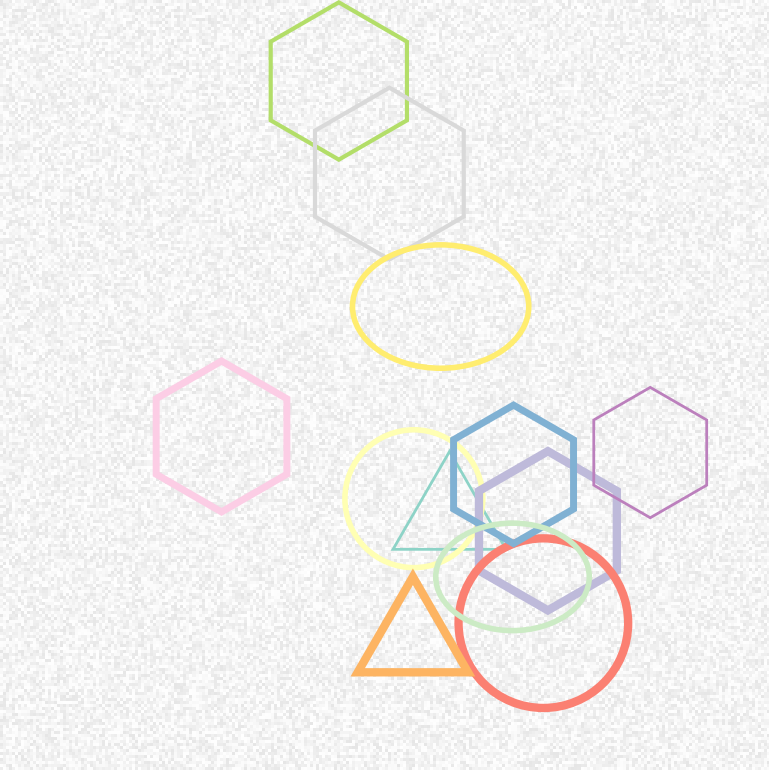[{"shape": "triangle", "thickness": 1, "radius": 0.42, "center": [0.584, 0.329]}, {"shape": "circle", "thickness": 2, "radius": 0.45, "center": [0.537, 0.352]}, {"shape": "hexagon", "thickness": 3, "radius": 0.52, "center": [0.712, 0.311]}, {"shape": "circle", "thickness": 3, "radius": 0.55, "center": [0.706, 0.191]}, {"shape": "hexagon", "thickness": 2.5, "radius": 0.45, "center": [0.667, 0.384]}, {"shape": "triangle", "thickness": 3, "radius": 0.41, "center": [0.536, 0.168]}, {"shape": "hexagon", "thickness": 1.5, "radius": 0.51, "center": [0.44, 0.895]}, {"shape": "hexagon", "thickness": 2.5, "radius": 0.49, "center": [0.288, 0.433]}, {"shape": "hexagon", "thickness": 1.5, "radius": 0.56, "center": [0.506, 0.775]}, {"shape": "hexagon", "thickness": 1, "radius": 0.42, "center": [0.844, 0.412]}, {"shape": "oval", "thickness": 2, "radius": 0.5, "center": [0.666, 0.251]}, {"shape": "oval", "thickness": 2, "radius": 0.57, "center": [0.572, 0.602]}]